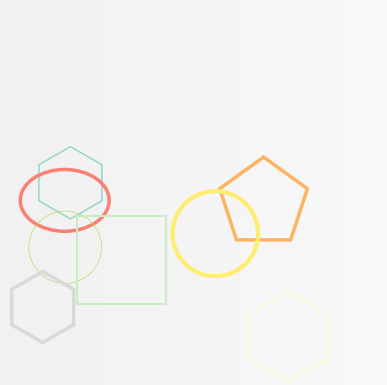[{"shape": "hexagon", "thickness": 1, "radius": 0.47, "center": [0.182, 0.525]}, {"shape": "hexagon", "thickness": 0.5, "radius": 0.58, "center": [0.744, 0.125]}, {"shape": "oval", "thickness": 2.5, "radius": 0.57, "center": [0.167, 0.48]}, {"shape": "pentagon", "thickness": 2.5, "radius": 0.59, "center": [0.68, 0.473]}, {"shape": "circle", "thickness": 0.5, "radius": 0.47, "center": [0.168, 0.358]}, {"shape": "hexagon", "thickness": 2.5, "radius": 0.46, "center": [0.11, 0.203]}, {"shape": "square", "thickness": 1.5, "radius": 0.57, "center": [0.313, 0.325]}, {"shape": "circle", "thickness": 3, "radius": 0.55, "center": [0.556, 0.393]}]